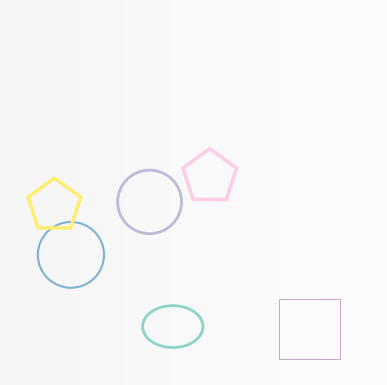[{"shape": "oval", "thickness": 2, "radius": 0.39, "center": [0.446, 0.152]}, {"shape": "circle", "thickness": 2, "radius": 0.41, "center": [0.386, 0.476]}, {"shape": "circle", "thickness": 1.5, "radius": 0.43, "center": [0.183, 0.338]}, {"shape": "pentagon", "thickness": 2.5, "radius": 0.36, "center": [0.541, 0.541]}, {"shape": "square", "thickness": 0.5, "radius": 0.39, "center": [0.799, 0.146]}, {"shape": "pentagon", "thickness": 2.5, "radius": 0.36, "center": [0.14, 0.466]}]